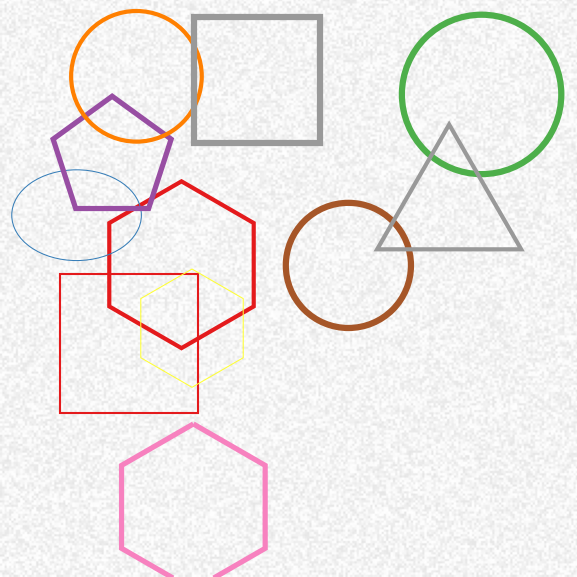[{"shape": "hexagon", "thickness": 2, "radius": 0.72, "center": [0.314, 0.541]}, {"shape": "square", "thickness": 1, "radius": 0.6, "center": [0.223, 0.404]}, {"shape": "oval", "thickness": 0.5, "radius": 0.56, "center": [0.133, 0.627]}, {"shape": "circle", "thickness": 3, "radius": 0.69, "center": [0.834, 0.836]}, {"shape": "pentagon", "thickness": 2.5, "radius": 0.54, "center": [0.194, 0.725]}, {"shape": "circle", "thickness": 2, "radius": 0.57, "center": [0.236, 0.867]}, {"shape": "hexagon", "thickness": 0.5, "radius": 0.51, "center": [0.332, 0.431]}, {"shape": "circle", "thickness": 3, "radius": 0.54, "center": [0.603, 0.54]}, {"shape": "hexagon", "thickness": 2.5, "radius": 0.72, "center": [0.335, 0.121]}, {"shape": "square", "thickness": 3, "radius": 0.54, "center": [0.445, 0.86]}, {"shape": "triangle", "thickness": 2, "radius": 0.72, "center": [0.778, 0.639]}]